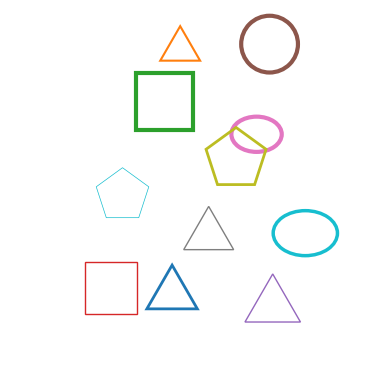[{"shape": "triangle", "thickness": 2, "radius": 0.38, "center": [0.447, 0.236]}, {"shape": "triangle", "thickness": 1.5, "radius": 0.3, "center": [0.468, 0.872]}, {"shape": "square", "thickness": 3, "radius": 0.37, "center": [0.427, 0.737]}, {"shape": "square", "thickness": 1, "radius": 0.34, "center": [0.289, 0.252]}, {"shape": "triangle", "thickness": 1, "radius": 0.42, "center": [0.708, 0.205]}, {"shape": "circle", "thickness": 3, "radius": 0.37, "center": [0.7, 0.885]}, {"shape": "oval", "thickness": 3, "radius": 0.33, "center": [0.666, 0.651]}, {"shape": "triangle", "thickness": 1, "radius": 0.37, "center": [0.542, 0.389]}, {"shape": "pentagon", "thickness": 2, "radius": 0.41, "center": [0.613, 0.587]}, {"shape": "pentagon", "thickness": 0.5, "radius": 0.36, "center": [0.318, 0.493]}, {"shape": "oval", "thickness": 2.5, "radius": 0.42, "center": [0.793, 0.394]}]